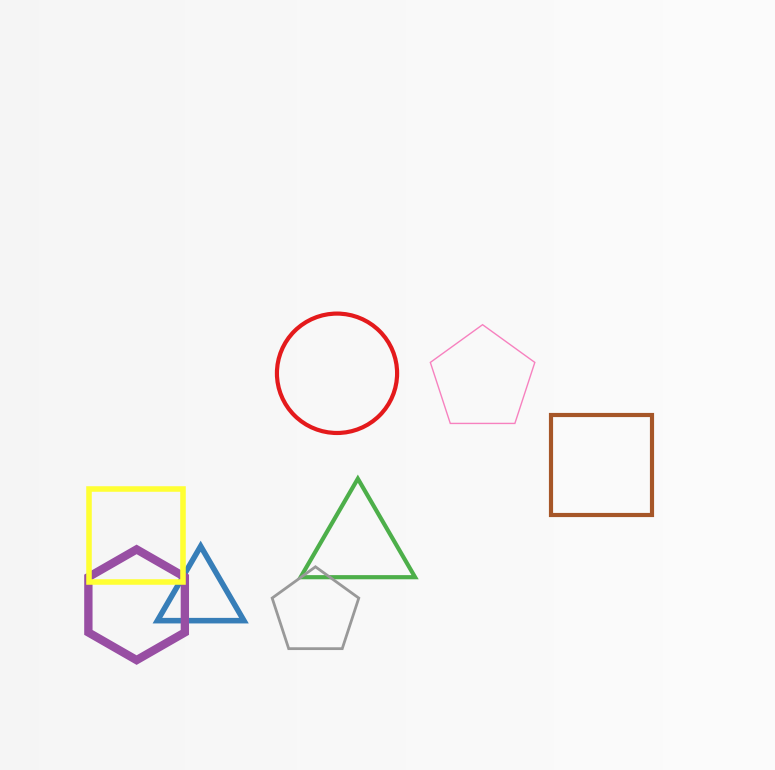[{"shape": "circle", "thickness": 1.5, "radius": 0.39, "center": [0.435, 0.515]}, {"shape": "triangle", "thickness": 2, "radius": 0.32, "center": [0.259, 0.226]}, {"shape": "triangle", "thickness": 1.5, "radius": 0.43, "center": [0.462, 0.293]}, {"shape": "hexagon", "thickness": 3, "radius": 0.36, "center": [0.176, 0.215]}, {"shape": "square", "thickness": 2, "radius": 0.3, "center": [0.176, 0.304]}, {"shape": "square", "thickness": 1.5, "radius": 0.32, "center": [0.776, 0.396]}, {"shape": "pentagon", "thickness": 0.5, "radius": 0.35, "center": [0.623, 0.507]}, {"shape": "pentagon", "thickness": 1, "radius": 0.29, "center": [0.407, 0.205]}]